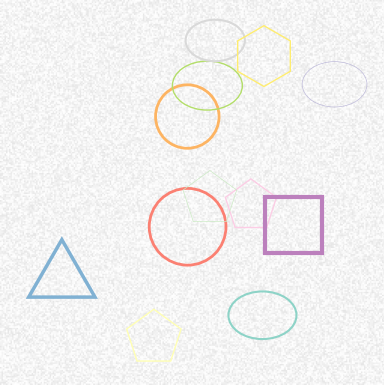[{"shape": "oval", "thickness": 1.5, "radius": 0.44, "center": [0.682, 0.181]}, {"shape": "pentagon", "thickness": 1, "radius": 0.37, "center": [0.4, 0.122]}, {"shape": "oval", "thickness": 0.5, "radius": 0.42, "center": [0.869, 0.781]}, {"shape": "circle", "thickness": 2, "radius": 0.5, "center": [0.487, 0.411]}, {"shape": "triangle", "thickness": 2.5, "radius": 0.5, "center": [0.161, 0.278]}, {"shape": "circle", "thickness": 2, "radius": 0.41, "center": [0.487, 0.697]}, {"shape": "oval", "thickness": 1, "radius": 0.45, "center": [0.539, 0.778]}, {"shape": "pentagon", "thickness": 1, "radius": 0.35, "center": [0.652, 0.466]}, {"shape": "oval", "thickness": 1.5, "radius": 0.38, "center": [0.559, 0.895]}, {"shape": "square", "thickness": 3, "radius": 0.37, "center": [0.762, 0.415]}, {"shape": "pentagon", "thickness": 0.5, "radius": 0.37, "center": [0.545, 0.484]}, {"shape": "hexagon", "thickness": 1, "radius": 0.39, "center": [0.686, 0.854]}]